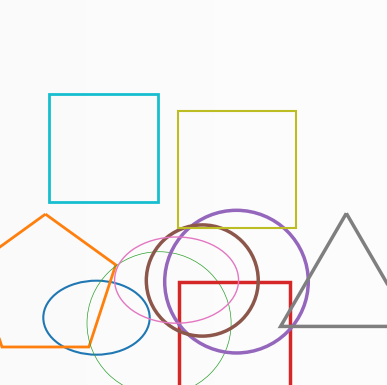[{"shape": "oval", "thickness": 1.5, "radius": 0.69, "center": [0.249, 0.175]}, {"shape": "pentagon", "thickness": 2, "radius": 0.95, "center": [0.117, 0.253]}, {"shape": "circle", "thickness": 0.5, "radius": 0.93, "center": [0.41, 0.16]}, {"shape": "square", "thickness": 2.5, "radius": 0.72, "center": [0.604, 0.125]}, {"shape": "circle", "thickness": 2.5, "radius": 0.93, "center": [0.61, 0.268]}, {"shape": "circle", "thickness": 2.5, "radius": 0.72, "center": [0.522, 0.271]}, {"shape": "oval", "thickness": 1, "radius": 0.8, "center": [0.456, 0.272]}, {"shape": "triangle", "thickness": 2.5, "radius": 0.98, "center": [0.894, 0.25]}, {"shape": "square", "thickness": 1.5, "radius": 0.76, "center": [0.61, 0.561]}, {"shape": "square", "thickness": 2, "radius": 0.7, "center": [0.266, 0.616]}]